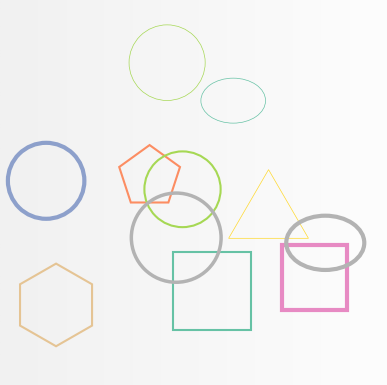[{"shape": "square", "thickness": 1.5, "radius": 0.51, "center": [0.547, 0.244]}, {"shape": "oval", "thickness": 0.5, "radius": 0.42, "center": [0.602, 0.739]}, {"shape": "pentagon", "thickness": 1.5, "radius": 0.41, "center": [0.386, 0.541]}, {"shape": "circle", "thickness": 3, "radius": 0.49, "center": [0.119, 0.53]}, {"shape": "square", "thickness": 3, "radius": 0.42, "center": [0.812, 0.279]}, {"shape": "circle", "thickness": 1.5, "radius": 0.49, "center": [0.471, 0.508]}, {"shape": "circle", "thickness": 0.5, "radius": 0.49, "center": [0.431, 0.837]}, {"shape": "triangle", "thickness": 0.5, "radius": 0.59, "center": [0.693, 0.44]}, {"shape": "hexagon", "thickness": 1.5, "radius": 0.54, "center": [0.145, 0.208]}, {"shape": "oval", "thickness": 3, "radius": 0.5, "center": [0.839, 0.369]}, {"shape": "circle", "thickness": 2.5, "radius": 0.58, "center": [0.455, 0.383]}]